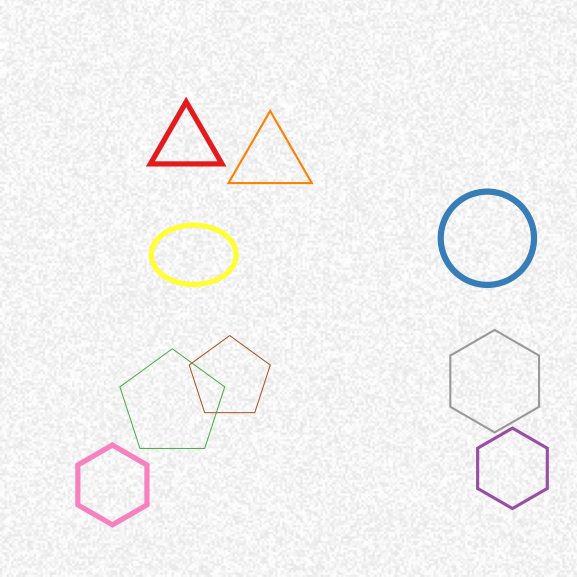[{"shape": "triangle", "thickness": 2.5, "radius": 0.36, "center": [0.322, 0.751]}, {"shape": "circle", "thickness": 3, "radius": 0.4, "center": [0.844, 0.587]}, {"shape": "pentagon", "thickness": 0.5, "radius": 0.48, "center": [0.298, 0.3]}, {"shape": "hexagon", "thickness": 1.5, "radius": 0.35, "center": [0.887, 0.188]}, {"shape": "triangle", "thickness": 1, "radius": 0.42, "center": [0.468, 0.724]}, {"shape": "oval", "thickness": 2.5, "radius": 0.37, "center": [0.335, 0.558]}, {"shape": "pentagon", "thickness": 0.5, "radius": 0.37, "center": [0.398, 0.344]}, {"shape": "hexagon", "thickness": 2.5, "radius": 0.35, "center": [0.195, 0.159]}, {"shape": "hexagon", "thickness": 1, "radius": 0.44, "center": [0.857, 0.339]}]